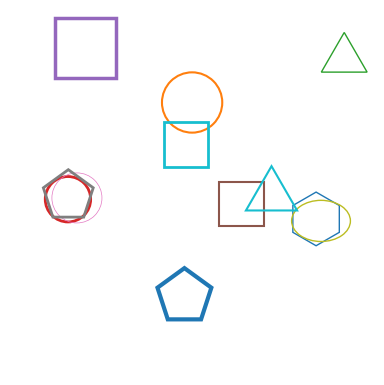[{"shape": "pentagon", "thickness": 3, "radius": 0.37, "center": [0.479, 0.23]}, {"shape": "hexagon", "thickness": 1, "radius": 0.35, "center": [0.821, 0.431]}, {"shape": "circle", "thickness": 1.5, "radius": 0.39, "center": [0.499, 0.734]}, {"shape": "triangle", "thickness": 1, "radius": 0.34, "center": [0.894, 0.847]}, {"shape": "circle", "thickness": 2, "radius": 0.29, "center": [0.176, 0.482]}, {"shape": "square", "thickness": 2.5, "radius": 0.39, "center": [0.222, 0.875]}, {"shape": "square", "thickness": 1.5, "radius": 0.29, "center": [0.627, 0.471]}, {"shape": "circle", "thickness": 0.5, "radius": 0.33, "center": [0.2, 0.486]}, {"shape": "pentagon", "thickness": 2, "radius": 0.34, "center": [0.177, 0.491]}, {"shape": "oval", "thickness": 1, "radius": 0.38, "center": [0.834, 0.426]}, {"shape": "triangle", "thickness": 1.5, "radius": 0.38, "center": [0.705, 0.492]}, {"shape": "square", "thickness": 2, "radius": 0.29, "center": [0.483, 0.624]}]